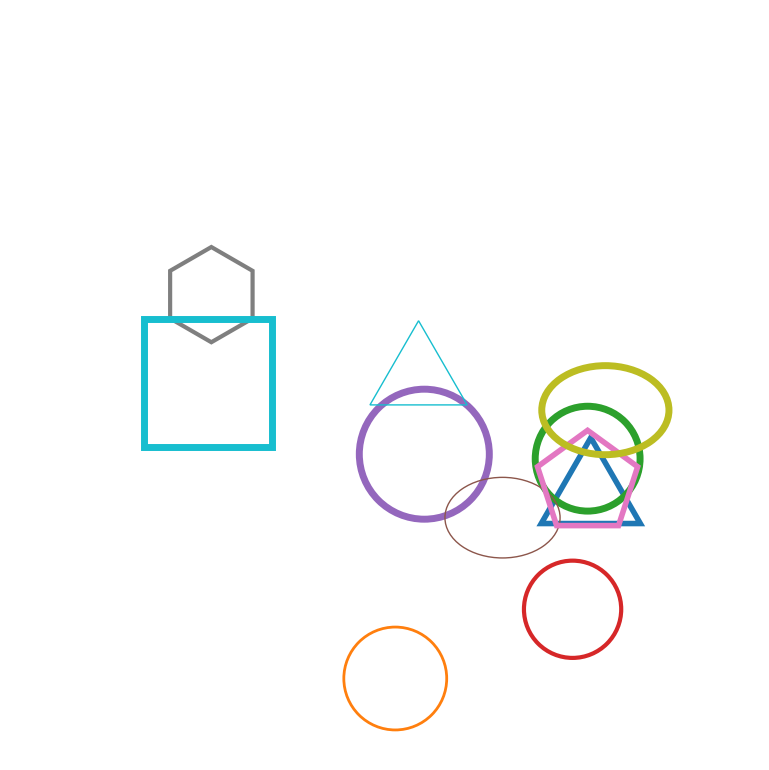[{"shape": "triangle", "thickness": 2, "radius": 0.37, "center": [0.767, 0.357]}, {"shape": "circle", "thickness": 1, "radius": 0.33, "center": [0.513, 0.119]}, {"shape": "circle", "thickness": 2.5, "radius": 0.34, "center": [0.763, 0.404]}, {"shape": "circle", "thickness": 1.5, "radius": 0.32, "center": [0.744, 0.209]}, {"shape": "circle", "thickness": 2.5, "radius": 0.42, "center": [0.551, 0.41]}, {"shape": "oval", "thickness": 0.5, "radius": 0.37, "center": [0.653, 0.328]}, {"shape": "pentagon", "thickness": 2, "radius": 0.34, "center": [0.763, 0.373]}, {"shape": "hexagon", "thickness": 1.5, "radius": 0.31, "center": [0.274, 0.617]}, {"shape": "oval", "thickness": 2.5, "radius": 0.41, "center": [0.786, 0.467]}, {"shape": "triangle", "thickness": 0.5, "radius": 0.36, "center": [0.544, 0.511]}, {"shape": "square", "thickness": 2.5, "radius": 0.41, "center": [0.271, 0.502]}]